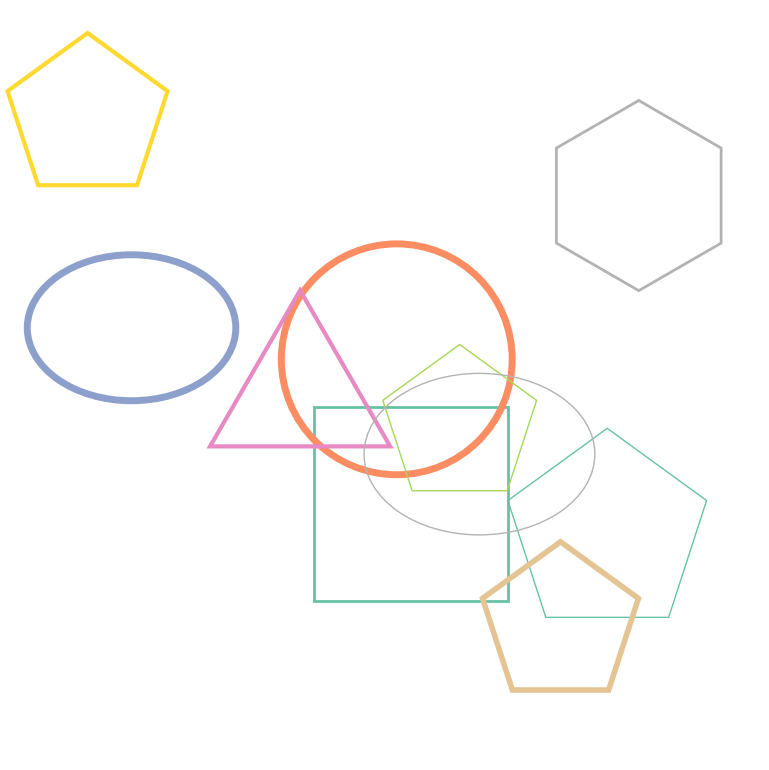[{"shape": "square", "thickness": 1, "radius": 0.63, "center": [0.534, 0.346]}, {"shape": "pentagon", "thickness": 0.5, "radius": 0.68, "center": [0.789, 0.308]}, {"shape": "circle", "thickness": 2.5, "radius": 0.75, "center": [0.515, 0.533]}, {"shape": "oval", "thickness": 2.5, "radius": 0.68, "center": [0.171, 0.574]}, {"shape": "triangle", "thickness": 1.5, "radius": 0.68, "center": [0.39, 0.488]}, {"shape": "pentagon", "thickness": 0.5, "radius": 0.53, "center": [0.597, 0.448]}, {"shape": "pentagon", "thickness": 1.5, "radius": 0.55, "center": [0.114, 0.848]}, {"shape": "pentagon", "thickness": 2, "radius": 0.53, "center": [0.728, 0.19]}, {"shape": "hexagon", "thickness": 1, "radius": 0.62, "center": [0.83, 0.746]}, {"shape": "oval", "thickness": 0.5, "radius": 0.75, "center": [0.623, 0.41]}]